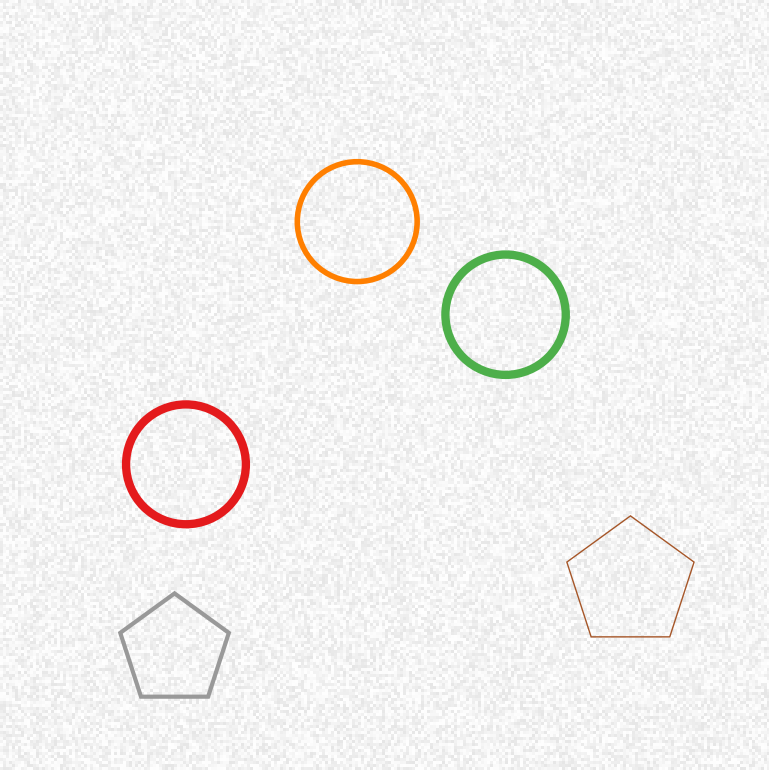[{"shape": "circle", "thickness": 3, "radius": 0.39, "center": [0.242, 0.397]}, {"shape": "circle", "thickness": 3, "radius": 0.39, "center": [0.657, 0.591]}, {"shape": "circle", "thickness": 2, "radius": 0.39, "center": [0.464, 0.712]}, {"shape": "pentagon", "thickness": 0.5, "radius": 0.43, "center": [0.819, 0.243]}, {"shape": "pentagon", "thickness": 1.5, "radius": 0.37, "center": [0.227, 0.155]}]